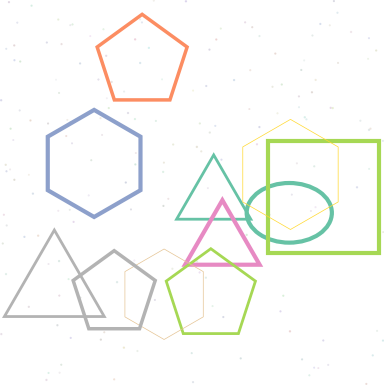[{"shape": "oval", "thickness": 3, "radius": 0.55, "center": [0.751, 0.447]}, {"shape": "triangle", "thickness": 2, "radius": 0.56, "center": [0.555, 0.486]}, {"shape": "pentagon", "thickness": 2.5, "radius": 0.61, "center": [0.369, 0.84]}, {"shape": "hexagon", "thickness": 3, "radius": 0.7, "center": [0.244, 0.575]}, {"shape": "triangle", "thickness": 3, "radius": 0.56, "center": [0.578, 0.368]}, {"shape": "pentagon", "thickness": 2, "radius": 0.61, "center": [0.548, 0.232]}, {"shape": "square", "thickness": 3, "radius": 0.72, "center": [0.841, 0.489]}, {"shape": "hexagon", "thickness": 0.5, "radius": 0.72, "center": [0.754, 0.547]}, {"shape": "hexagon", "thickness": 0.5, "radius": 0.59, "center": [0.426, 0.236]}, {"shape": "pentagon", "thickness": 2.5, "radius": 0.56, "center": [0.297, 0.237]}, {"shape": "triangle", "thickness": 2, "radius": 0.75, "center": [0.141, 0.253]}]